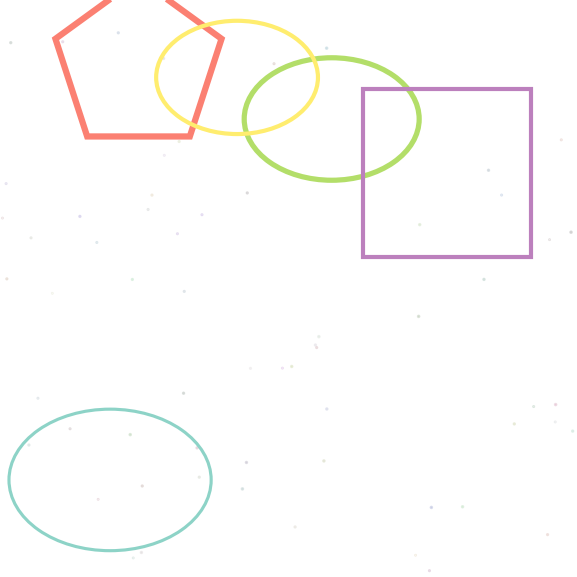[{"shape": "oval", "thickness": 1.5, "radius": 0.88, "center": [0.191, 0.168]}, {"shape": "pentagon", "thickness": 3, "radius": 0.76, "center": [0.24, 0.885]}, {"shape": "oval", "thickness": 2.5, "radius": 0.76, "center": [0.574, 0.793]}, {"shape": "square", "thickness": 2, "radius": 0.73, "center": [0.773, 0.7]}, {"shape": "oval", "thickness": 2, "radius": 0.7, "center": [0.41, 0.865]}]